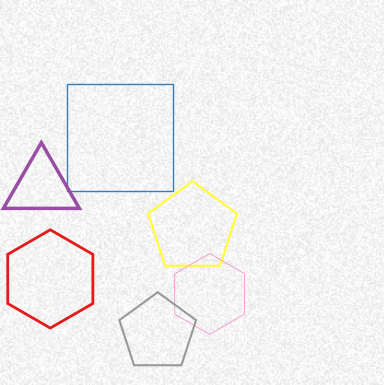[{"shape": "hexagon", "thickness": 2, "radius": 0.64, "center": [0.131, 0.276]}, {"shape": "square", "thickness": 1, "radius": 0.69, "center": [0.312, 0.643]}, {"shape": "triangle", "thickness": 2.5, "radius": 0.57, "center": [0.107, 0.516]}, {"shape": "pentagon", "thickness": 1.5, "radius": 0.61, "center": [0.5, 0.408]}, {"shape": "hexagon", "thickness": 0.5, "radius": 0.52, "center": [0.545, 0.237]}, {"shape": "pentagon", "thickness": 1.5, "radius": 0.52, "center": [0.41, 0.136]}]